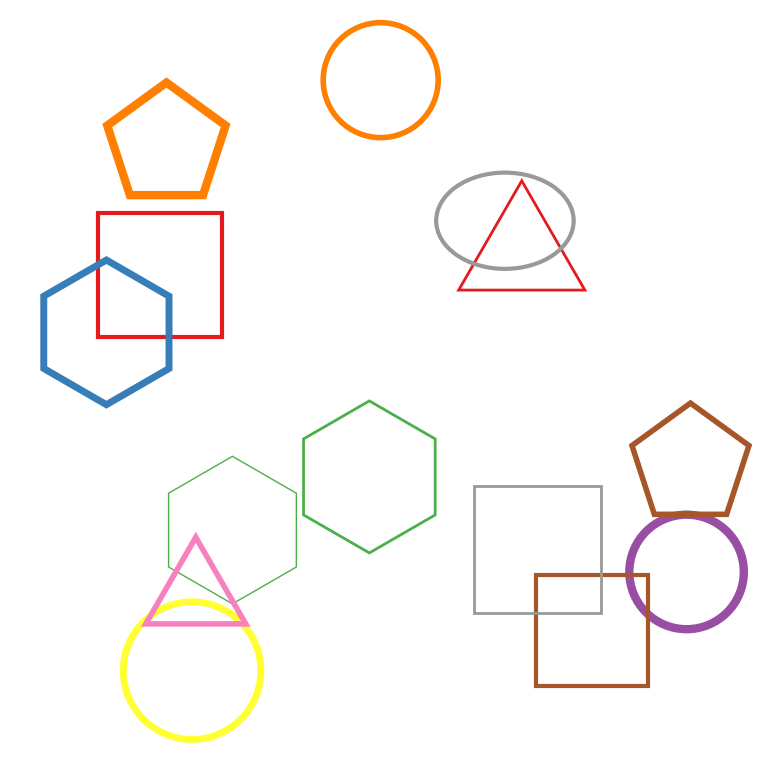[{"shape": "triangle", "thickness": 1, "radius": 0.47, "center": [0.678, 0.671]}, {"shape": "square", "thickness": 1.5, "radius": 0.4, "center": [0.208, 0.643]}, {"shape": "hexagon", "thickness": 2.5, "radius": 0.47, "center": [0.138, 0.568]}, {"shape": "hexagon", "thickness": 1, "radius": 0.49, "center": [0.48, 0.381]}, {"shape": "hexagon", "thickness": 0.5, "radius": 0.48, "center": [0.302, 0.312]}, {"shape": "circle", "thickness": 3, "radius": 0.37, "center": [0.892, 0.257]}, {"shape": "pentagon", "thickness": 3, "radius": 0.4, "center": [0.216, 0.812]}, {"shape": "circle", "thickness": 2, "radius": 0.37, "center": [0.494, 0.896]}, {"shape": "circle", "thickness": 2.5, "radius": 0.45, "center": [0.249, 0.129]}, {"shape": "pentagon", "thickness": 2, "radius": 0.4, "center": [0.897, 0.397]}, {"shape": "square", "thickness": 1.5, "radius": 0.36, "center": [0.769, 0.181]}, {"shape": "triangle", "thickness": 2, "radius": 0.37, "center": [0.254, 0.227]}, {"shape": "oval", "thickness": 1.5, "radius": 0.45, "center": [0.656, 0.713]}, {"shape": "square", "thickness": 1, "radius": 0.41, "center": [0.698, 0.286]}]